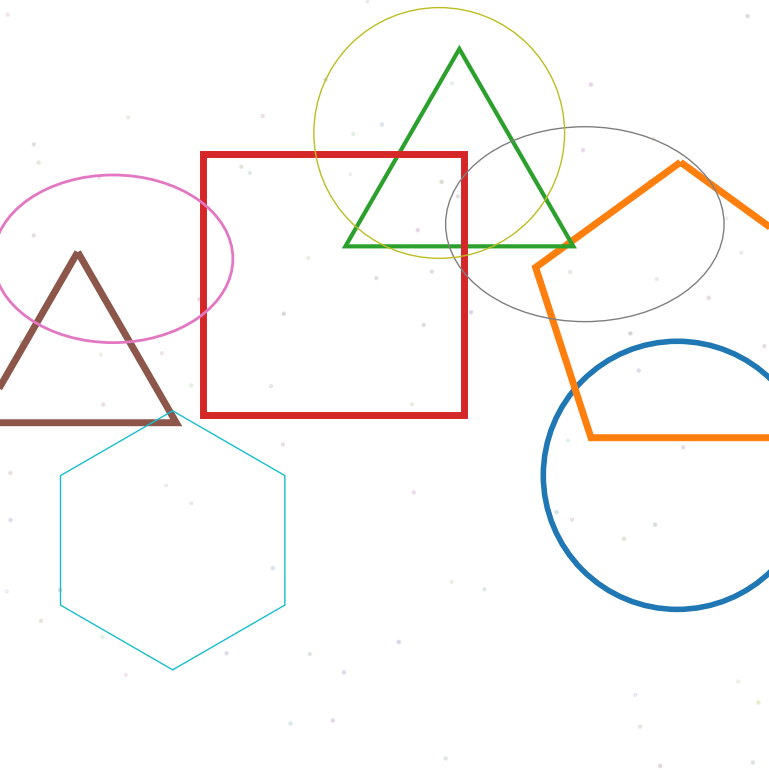[{"shape": "circle", "thickness": 2, "radius": 0.87, "center": [0.88, 0.383]}, {"shape": "pentagon", "thickness": 2.5, "radius": 0.99, "center": [0.884, 0.592]}, {"shape": "triangle", "thickness": 1.5, "radius": 0.85, "center": [0.597, 0.766]}, {"shape": "square", "thickness": 2.5, "radius": 0.85, "center": [0.433, 0.631]}, {"shape": "triangle", "thickness": 2.5, "radius": 0.74, "center": [0.101, 0.525]}, {"shape": "oval", "thickness": 1, "radius": 0.78, "center": [0.147, 0.664]}, {"shape": "oval", "thickness": 0.5, "radius": 0.9, "center": [0.76, 0.709]}, {"shape": "circle", "thickness": 0.5, "radius": 0.81, "center": [0.57, 0.827]}, {"shape": "hexagon", "thickness": 0.5, "radius": 0.84, "center": [0.224, 0.298]}]